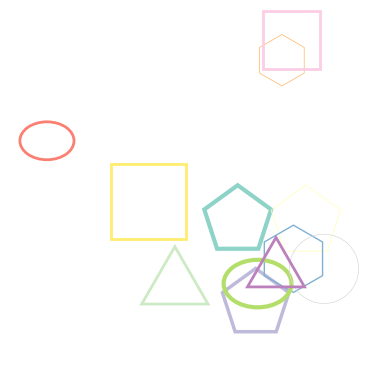[{"shape": "pentagon", "thickness": 3, "radius": 0.46, "center": [0.617, 0.428]}, {"shape": "pentagon", "thickness": 0.5, "radius": 0.48, "center": [0.795, 0.425]}, {"shape": "pentagon", "thickness": 2.5, "radius": 0.45, "center": [0.664, 0.212]}, {"shape": "oval", "thickness": 2, "radius": 0.35, "center": [0.122, 0.634]}, {"shape": "hexagon", "thickness": 1, "radius": 0.44, "center": [0.762, 0.328]}, {"shape": "hexagon", "thickness": 0.5, "radius": 0.33, "center": [0.732, 0.844]}, {"shape": "oval", "thickness": 3, "radius": 0.44, "center": [0.669, 0.263]}, {"shape": "square", "thickness": 2, "radius": 0.38, "center": [0.757, 0.896]}, {"shape": "circle", "thickness": 0.5, "radius": 0.45, "center": [0.841, 0.302]}, {"shape": "triangle", "thickness": 2, "radius": 0.43, "center": [0.717, 0.298]}, {"shape": "triangle", "thickness": 2, "radius": 0.5, "center": [0.454, 0.26]}, {"shape": "square", "thickness": 2, "radius": 0.49, "center": [0.386, 0.476]}]